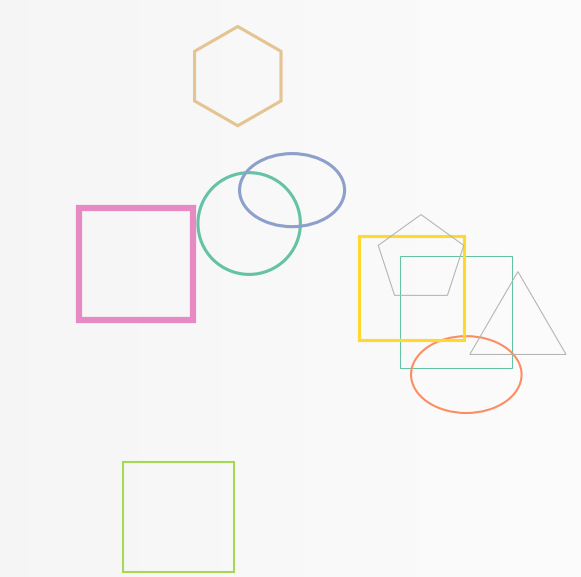[{"shape": "square", "thickness": 0.5, "radius": 0.48, "center": [0.785, 0.459]}, {"shape": "circle", "thickness": 1.5, "radius": 0.44, "center": [0.429, 0.612]}, {"shape": "oval", "thickness": 1, "radius": 0.48, "center": [0.802, 0.351]}, {"shape": "oval", "thickness": 1.5, "radius": 0.45, "center": [0.502, 0.67]}, {"shape": "square", "thickness": 3, "radius": 0.49, "center": [0.234, 0.542]}, {"shape": "square", "thickness": 1, "radius": 0.48, "center": [0.307, 0.103]}, {"shape": "square", "thickness": 1.5, "radius": 0.45, "center": [0.708, 0.5]}, {"shape": "hexagon", "thickness": 1.5, "radius": 0.43, "center": [0.409, 0.867]}, {"shape": "triangle", "thickness": 0.5, "radius": 0.48, "center": [0.891, 0.433]}, {"shape": "pentagon", "thickness": 0.5, "radius": 0.39, "center": [0.724, 0.55]}]